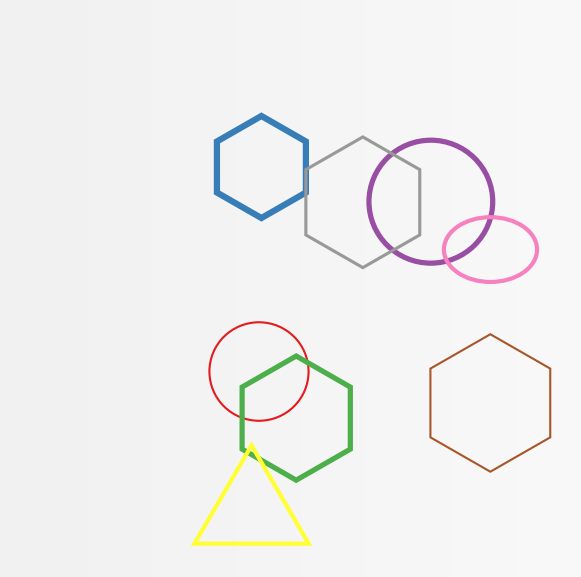[{"shape": "circle", "thickness": 1, "radius": 0.43, "center": [0.446, 0.356]}, {"shape": "hexagon", "thickness": 3, "radius": 0.44, "center": [0.45, 0.71]}, {"shape": "hexagon", "thickness": 2.5, "radius": 0.54, "center": [0.51, 0.275]}, {"shape": "circle", "thickness": 2.5, "radius": 0.53, "center": [0.741, 0.65]}, {"shape": "triangle", "thickness": 2, "radius": 0.57, "center": [0.433, 0.114]}, {"shape": "hexagon", "thickness": 1, "radius": 0.6, "center": [0.844, 0.301]}, {"shape": "oval", "thickness": 2, "radius": 0.4, "center": [0.844, 0.567]}, {"shape": "hexagon", "thickness": 1.5, "radius": 0.57, "center": [0.624, 0.649]}]